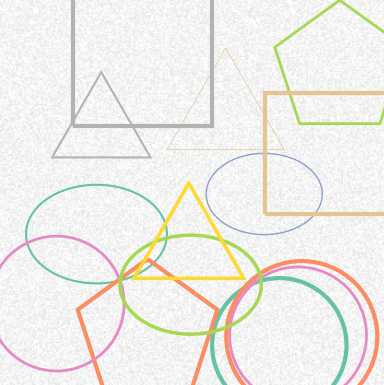[{"shape": "oval", "thickness": 1.5, "radius": 0.91, "center": [0.251, 0.392]}, {"shape": "circle", "thickness": 3, "radius": 0.87, "center": [0.726, 0.103]}, {"shape": "circle", "thickness": 3, "radius": 0.98, "center": [0.784, 0.126]}, {"shape": "pentagon", "thickness": 3, "radius": 0.95, "center": [0.383, 0.137]}, {"shape": "oval", "thickness": 1, "radius": 0.75, "center": [0.686, 0.496]}, {"shape": "circle", "thickness": 2, "radius": 0.89, "center": [0.774, 0.129]}, {"shape": "circle", "thickness": 2, "radius": 0.88, "center": [0.147, 0.212]}, {"shape": "oval", "thickness": 2.5, "radius": 0.92, "center": [0.495, 0.261]}, {"shape": "pentagon", "thickness": 2, "radius": 0.89, "center": [0.882, 0.822]}, {"shape": "triangle", "thickness": 2.5, "radius": 0.82, "center": [0.491, 0.359]}, {"shape": "triangle", "thickness": 0.5, "radius": 0.88, "center": [0.586, 0.699]}, {"shape": "square", "thickness": 3, "radius": 0.79, "center": [0.845, 0.601]}, {"shape": "triangle", "thickness": 1.5, "radius": 0.74, "center": [0.263, 0.665]}, {"shape": "square", "thickness": 3, "radius": 0.9, "center": [0.371, 0.853]}]